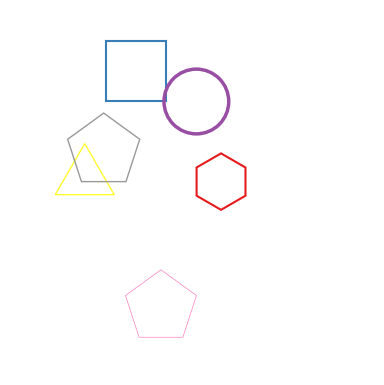[{"shape": "hexagon", "thickness": 1.5, "radius": 0.37, "center": [0.574, 0.528]}, {"shape": "square", "thickness": 1.5, "radius": 0.39, "center": [0.353, 0.815]}, {"shape": "circle", "thickness": 2.5, "radius": 0.42, "center": [0.51, 0.736]}, {"shape": "triangle", "thickness": 1, "radius": 0.44, "center": [0.22, 0.539]}, {"shape": "pentagon", "thickness": 0.5, "radius": 0.48, "center": [0.418, 0.202]}, {"shape": "pentagon", "thickness": 1, "radius": 0.49, "center": [0.269, 0.608]}]